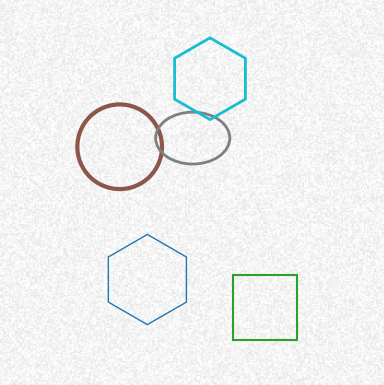[{"shape": "hexagon", "thickness": 1, "radius": 0.59, "center": [0.383, 0.274]}, {"shape": "square", "thickness": 1.5, "radius": 0.42, "center": [0.688, 0.202]}, {"shape": "circle", "thickness": 3, "radius": 0.55, "center": [0.311, 0.619]}, {"shape": "oval", "thickness": 2, "radius": 0.48, "center": [0.501, 0.641]}, {"shape": "hexagon", "thickness": 2, "radius": 0.53, "center": [0.545, 0.796]}]